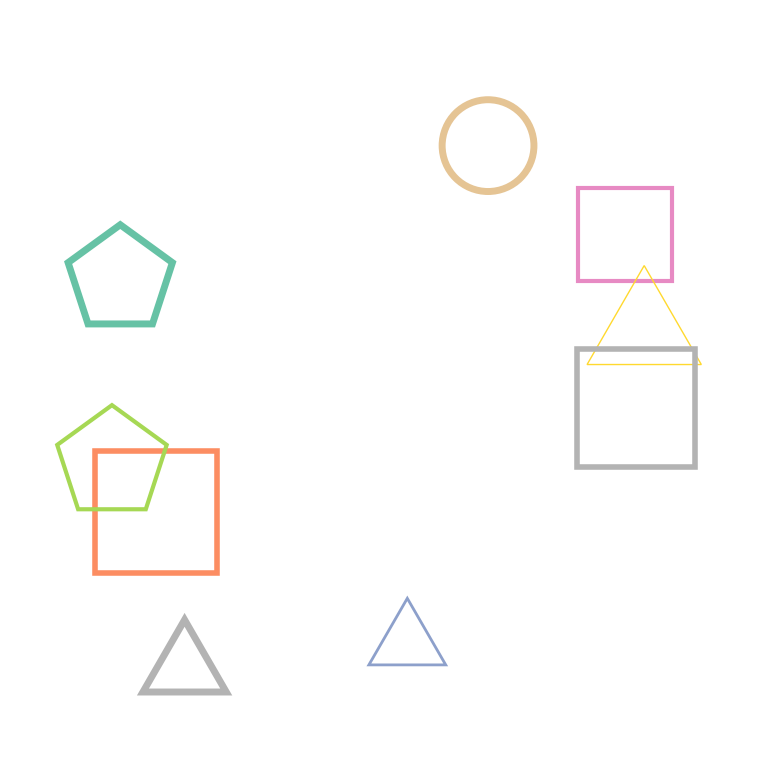[{"shape": "pentagon", "thickness": 2.5, "radius": 0.36, "center": [0.156, 0.637]}, {"shape": "square", "thickness": 2, "radius": 0.4, "center": [0.203, 0.335]}, {"shape": "triangle", "thickness": 1, "radius": 0.29, "center": [0.529, 0.165]}, {"shape": "square", "thickness": 1.5, "radius": 0.3, "center": [0.812, 0.696]}, {"shape": "pentagon", "thickness": 1.5, "radius": 0.37, "center": [0.145, 0.399]}, {"shape": "triangle", "thickness": 0.5, "radius": 0.43, "center": [0.837, 0.569]}, {"shape": "circle", "thickness": 2.5, "radius": 0.3, "center": [0.634, 0.811]}, {"shape": "triangle", "thickness": 2.5, "radius": 0.31, "center": [0.24, 0.133]}, {"shape": "square", "thickness": 2, "radius": 0.38, "center": [0.825, 0.47]}]